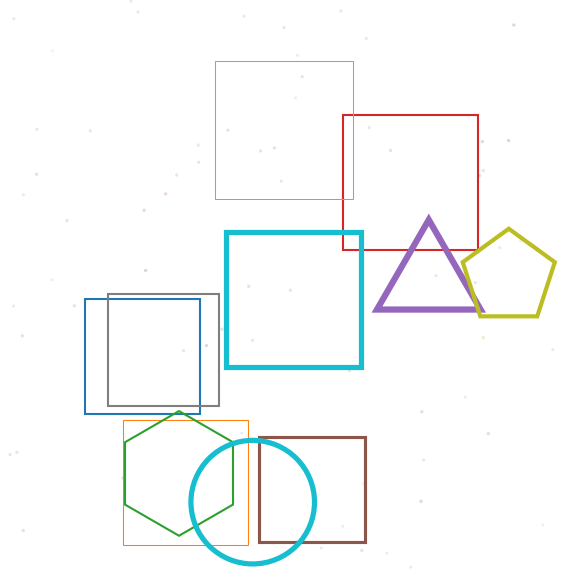[{"shape": "square", "thickness": 1, "radius": 0.5, "center": [0.247, 0.382]}, {"shape": "square", "thickness": 0.5, "radius": 0.54, "center": [0.321, 0.164]}, {"shape": "hexagon", "thickness": 1, "radius": 0.54, "center": [0.31, 0.179]}, {"shape": "square", "thickness": 1, "radius": 0.59, "center": [0.711, 0.683]}, {"shape": "triangle", "thickness": 3, "radius": 0.52, "center": [0.742, 0.515]}, {"shape": "square", "thickness": 1.5, "radius": 0.46, "center": [0.54, 0.152]}, {"shape": "square", "thickness": 0.5, "radius": 0.6, "center": [0.491, 0.774]}, {"shape": "square", "thickness": 1, "radius": 0.48, "center": [0.283, 0.393]}, {"shape": "pentagon", "thickness": 2, "radius": 0.42, "center": [0.881, 0.519]}, {"shape": "circle", "thickness": 2.5, "radius": 0.53, "center": [0.438, 0.13]}, {"shape": "square", "thickness": 2.5, "radius": 0.59, "center": [0.508, 0.48]}]